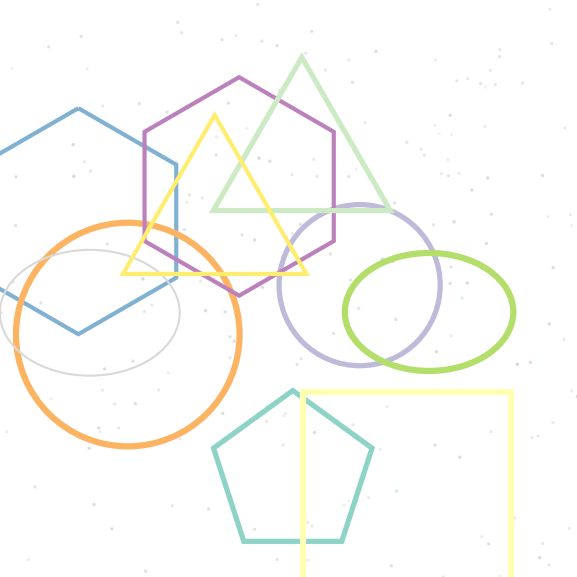[{"shape": "pentagon", "thickness": 2.5, "radius": 0.72, "center": [0.507, 0.179]}, {"shape": "square", "thickness": 3, "radius": 0.9, "center": [0.704, 0.14]}, {"shape": "circle", "thickness": 2.5, "radius": 0.7, "center": [0.623, 0.505]}, {"shape": "hexagon", "thickness": 2, "radius": 0.98, "center": [0.136, 0.616]}, {"shape": "circle", "thickness": 3, "radius": 0.97, "center": [0.221, 0.42]}, {"shape": "oval", "thickness": 3, "radius": 0.73, "center": [0.743, 0.459]}, {"shape": "oval", "thickness": 1, "radius": 0.78, "center": [0.156, 0.458]}, {"shape": "hexagon", "thickness": 2, "radius": 0.95, "center": [0.414, 0.676]}, {"shape": "triangle", "thickness": 2.5, "radius": 0.88, "center": [0.523, 0.723]}, {"shape": "triangle", "thickness": 2, "radius": 0.92, "center": [0.372, 0.616]}]